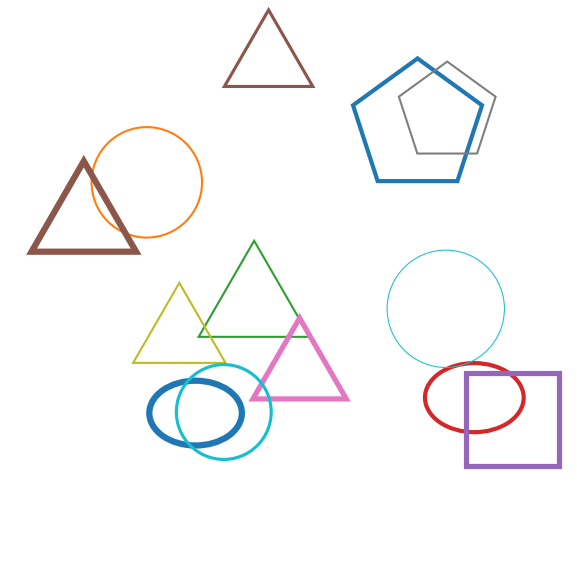[{"shape": "pentagon", "thickness": 2, "radius": 0.59, "center": [0.723, 0.781]}, {"shape": "oval", "thickness": 3, "radius": 0.4, "center": [0.339, 0.284]}, {"shape": "circle", "thickness": 1, "radius": 0.48, "center": [0.254, 0.683]}, {"shape": "triangle", "thickness": 1, "radius": 0.55, "center": [0.44, 0.471]}, {"shape": "oval", "thickness": 2, "radius": 0.43, "center": [0.821, 0.311]}, {"shape": "square", "thickness": 2.5, "radius": 0.4, "center": [0.887, 0.273]}, {"shape": "triangle", "thickness": 1.5, "radius": 0.44, "center": [0.465, 0.894]}, {"shape": "triangle", "thickness": 3, "radius": 0.52, "center": [0.145, 0.616]}, {"shape": "triangle", "thickness": 2.5, "radius": 0.47, "center": [0.519, 0.355]}, {"shape": "pentagon", "thickness": 1, "radius": 0.44, "center": [0.774, 0.804]}, {"shape": "triangle", "thickness": 1, "radius": 0.46, "center": [0.31, 0.417]}, {"shape": "circle", "thickness": 1.5, "radius": 0.41, "center": [0.388, 0.286]}, {"shape": "circle", "thickness": 0.5, "radius": 0.51, "center": [0.772, 0.464]}]